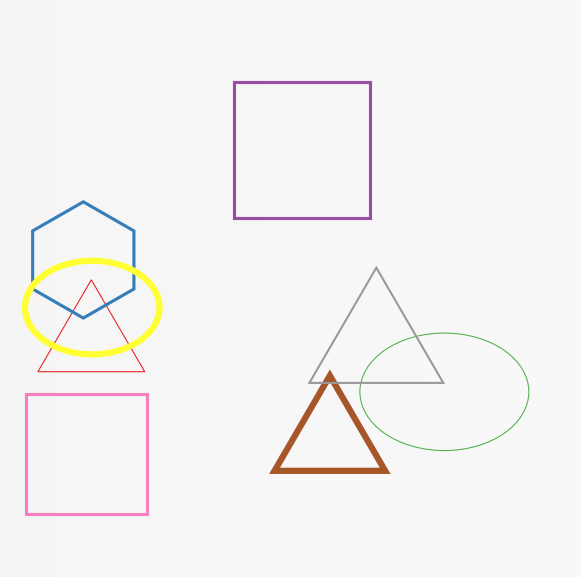[{"shape": "triangle", "thickness": 0.5, "radius": 0.53, "center": [0.157, 0.408]}, {"shape": "hexagon", "thickness": 1.5, "radius": 0.5, "center": [0.143, 0.549]}, {"shape": "oval", "thickness": 0.5, "radius": 0.73, "center": [0.764, 0.321]}, {"shape": "square", "thickness": 1.5, "radius": 0.59, "center": [0.519, 0.739]}, {"shape": "oval", "thickness": 3, "radius": 0.58, "center": [0.159, 0.467]}, {"shape": "triangle", "thickness": 3, "radius": 0.55, "center": [0.568, 0.239]}, {"shape": "square", "thickness": 1.5, "radius": 0.52, "center": [0.148, 0.212]}, {"shape": "triangle", "thickness": 1, "radius": 0.67, "center": [0.647, 0.403]}]